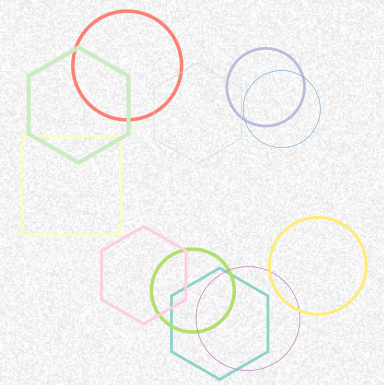[{"shape": "hexagon", "thickness": 2, "radius": 0.72, "center": [0.571, 0.159]}, {"shape": "square", "thickness": 1.5, "radius": 0.64, "center": [0.186, 0.517]}, {"shape": "circle", "thickness": 2, "radius": 0.5, "center": [0.69, 0.773]}, {"shape": "circle", "thickness": 2.5, "radius": 0.71, "center": [0.33, 0.83]}, {"shape": "circle", "thickness": 0.5, "radius": 0.5, "center": [0.732, 0.717]}, {"shape": "circle", "thickness": 2.5, "radius": 0.54, "center": [0.501, 0.245]}, {"shape": "hexagon", "thickness": 2, "radius": 0.63, "center": [0.373, 0.285]}, {"shape": "hexagon", "thickness": 0.5, "radius": 0.65, "center": [0.513, 0.706]}, {"shape": "circle", "thickness": 0.5, "radius": 0.67, "center": [0.644, 0.173]}, {"shape": "hexagon", "thickness": 3, "radius": 0.75, "center": [0.204, 0.727]}, {"shape": "circle", "thickness": 2, "radius": 0.63, "center": [0.825, 0.31]}]